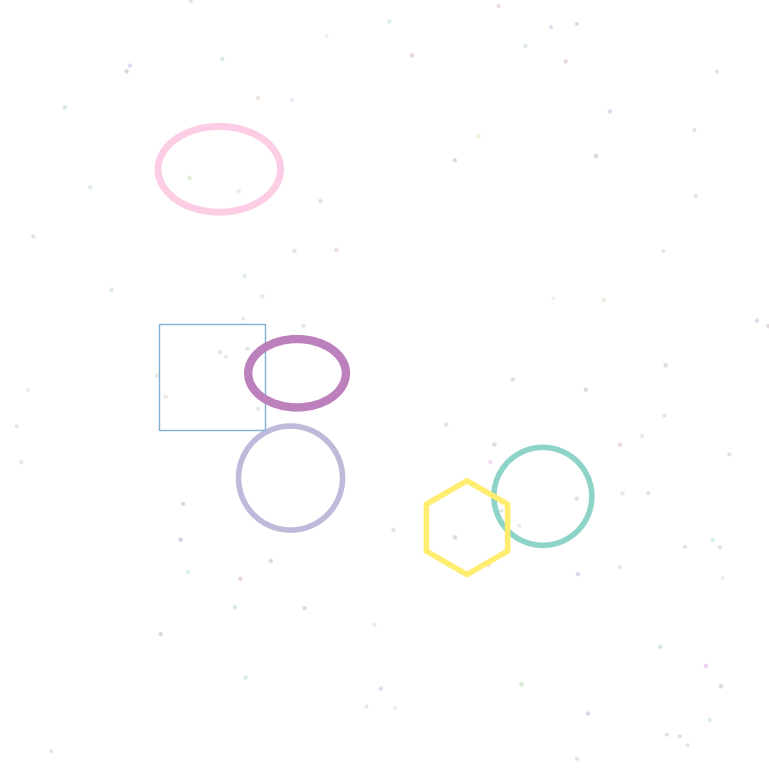[{"shape": "circle", "thickness": 2, "radius": 0.32, "center": [0.705, 0.355]}, {"shape": "circle", "thickness": 2, "radius": 0.34, "center": [0.377, 0.379]}, {"shape": "square", "thickness": 0.5, "radius": 0.34, "center": [0.275, 0.51]}, {"shape": "oval", "thickness": 2.5, "radius": 0.4, "center": [0.285, 0.78]}, {"shape": "oval", "thickness": 3, "radius": 0.32, "center": [0.386, 0.515]}, {"shape": "hexagon", "thickness": 2, "radius": 0.3, "center": [0.606, 0.315]}]